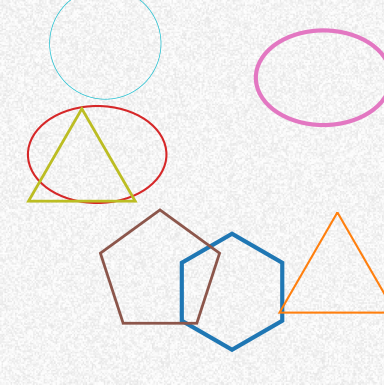[{"shape": "hexagon", "thickness": 3, "radius": 0.75, "center": [0.603, 0.242]}, {"shape": "triangle", "thickness": 1.5, "radius": 0.87, "center": [0.876, 0.275]}, {"shape": "oval", "thickness": 1.5, "radius": 0.9, "center": [0.252, 0.599]}, {"shape": "pentagon", "thickness": 2, "radius": 0.81, "center": [0.416, 0.292]}, {"shape": "oval", "thickness": 3, "radius": 0.88, "center": [0.84, 0.798]}, {"shape": "triangle", "thickness": 2, "radius": 0.8, "center": [0.213, 0.558]}, {"shape": "circle", "thickness": 0.5, "radius": 0.72, "center": [0.274, 0.887]}]